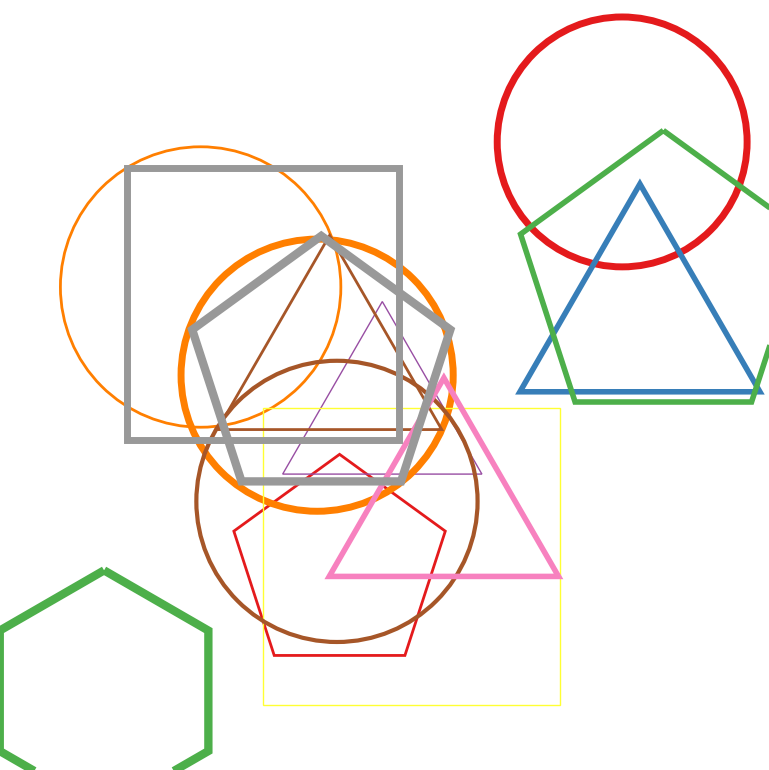[{"shape": "pentagon", "thickness": 1, "radius": 0.72, "center": [0.441, 0.266]}, {"shape": "circle", "thickness": 2.5, "radius": 0.81, "center": [0.808, 0.816]}, {"shape": "triangle", "thickness": 2, "radius": 0.9, "center": [0.831, 0.581]}, {"shape": "hexagon", "thickness": 3, "radius": 0.78, "center": [0.135, 0.103]}, {"shape": "pentagon", "thickness": 2, "radius": 0.97, "center": [0.861, 0.636]}, {"shape": "triangle", "thickness": 0.5, "radius": 0.75, "center": [0.496, 0.459]}, {"shape": "circle", "thickness": 2.5, "radius": 0.88, "center": [0.412, 0.513]}, {"shape": "circle", "thickness": 1, "radius": 0.91, "center": [0.261, 0.627]}, {"shape": "square", "thickness": 0.5, "radius": 0.96, "center": [0.535, 0.278]}, {"shape": "triangle", "thickness": 1, "radius": 0.84, "center": [0.428, 0.526]}, {"shape": "circle", "thickness": 1.5, "radius": 0.91, "center": [0.438, 0.349]}, {"shape": "triangle", "thickness": 2, "radius": 0.86, "center": [0.576, 0.337]}, {"shape": "pentagon", "thickness": 3, "radius": 0.88, "center": [0.417, 0.517]}, {"shape": "square", "thickness": 2.5, "radius": 0.88, "center": [0.342, 0.605]}]